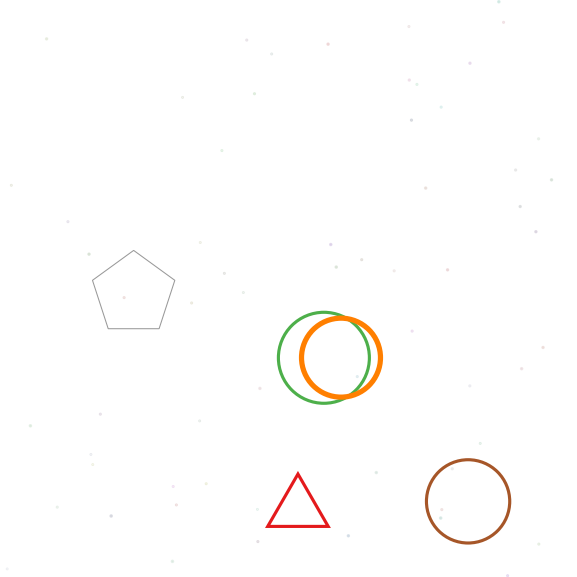[{"shape": "triangle", "thickness": 1.5, "radius": 0.3, "center": [0.516, 0.118]}, {"shape": "circle", "thickness": 1.5, "radius": 0.39, "center": [0.561, 0.38]}, {"shape": "circle", "thickness": 2.5, "radius": 0.34, "center": [0.59, 0.38]}, {"shape": "circle", "thickness": 1.5, "radius": 0.36, "center": [0.811, 0.131]}, {"shape": "pentagon", "thickness": 0.5, "radius": 0.37, "center": [0.231, 0.491]}]